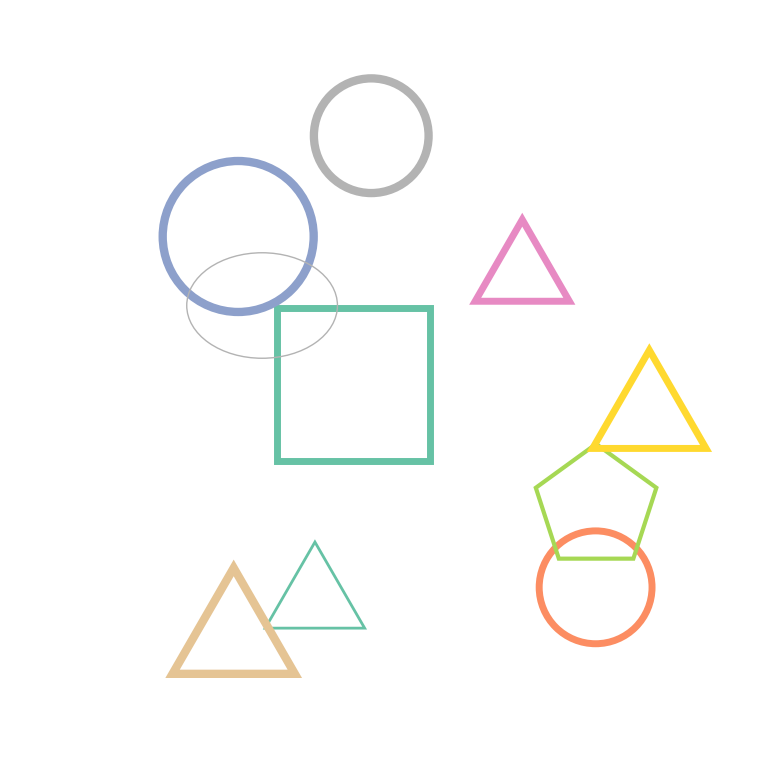[{"shape": "square", "thickness": 2.5, "radius": 0.5, "center": [0.459, 0.501]}, {"shape": "triangle", "thickness": 1, "radius": 0.37, "center": [0.409, 0.222]}, {"shape": "circle", "thickness": 2.5, "radius": 0.37, "center": [0.774, 0.237]}, {"shape": "circle", "thickness": 3, "radius": 0.49, "center": [0.309, 0.693]}, {"shape": "triangle", "thickness": 2.5, "radius": 0.35, "center": [0.678, 0.644]}, {"shape": "pentagon", "thickness": 1.5, "radius": 0.41, "center": [0.774, 0.341]}, {"shape": "triangle", "thickness": 2.5, "radius": 0.43, "center": [0.843, 0.46]}, {"shape": "triangle", "thickness": 3, "radius": 0.46, "center": [0.303, 0.171]}, {"shape": "circle", "thickness": 3, "radius": 0.37, "center": [0.482, 0.824]}, {"shape": "oval", "thickness": 0.5, "radius": 0.49, "center": [0.34, 0.603]}]